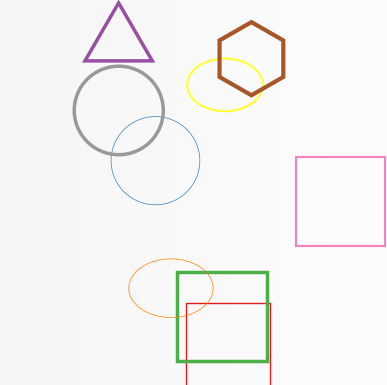[{"shape": "square", "thickness": 1, "radius": 0.54, "center": [0.589, 0.104]}, {"shape": "circle", "thickness": 0.5, "radius": 0.57, "center": [0.401, 0.583]}, {"shape": "square", "thickness": 2.5, "radius": 0.58, "center": [0.574, 0.177]}, {"shape": "triangle", "thickness": 2.5, "radius": 0.5, "center": [0.306, 0.892]}, {"shape": "oval", "thickness": 0.5, "radius": 0.54, "center": [0.441, 0.251]}, {"shape": "oval", "thickness": 1.5, "radius": 0.49, "center": [0.581, 0.779]}, {"shape": "hexagon", "thickness": 3, "radius": 0.47, "center": [0.649, 0.848]}, {"shape": "square", "thickness": 1.5, "radius": 0.58, "center": [0.879, 0.477]}, {"shape": "circle", "thickness": 2.5, "radius": 0.57, "center": [0.306, 0.713]}]